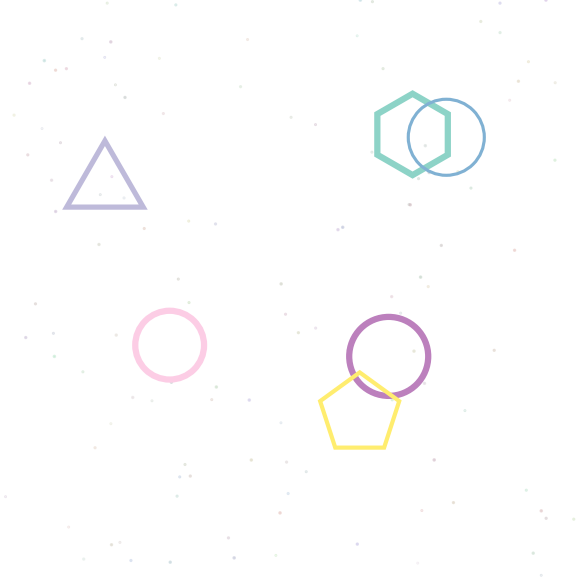[{"shape": "hexagon", "thickness": 3, "radius": 0.35, "center": [0.714, 0.766]}, {"shape": "triangle", "thickness": 2.5, "radius": 0.38, "center": [0.182, 0.679]}, {"shape": "circle", "thickness": 1.5, "radius": 0.33, "center": [0.773, 0.761]}, {"shape": "circle", "thickness": 3, "radius": 0.3, "center": [0.294, 0.401]}, {"shape": "circle", "thickness": 3, "radius": 0.34, "center": [0.673, 0.382]}, {"shape": "pentagon", "thickness": 2, "radius": 0.36, "center": [0.623, 0.282]}]